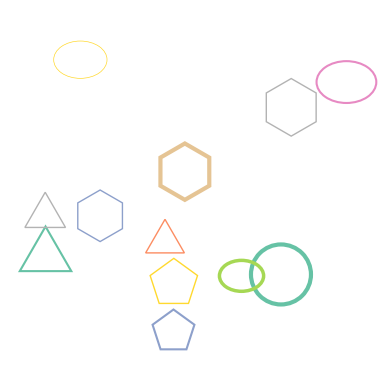[{"shape": "triangle", "thickness": 1.5, "radius": 0.39, "center": [0.118, 0.334]}, {"shape": "circle", "thickness": 3, "radius": 0.39, "center": [0.73, 0.287]}, {"shape": "triangle", "thickness": 1, "radius": 0.29, "center": [0.429, 0.372]}, {"shape": "hexagon", "thickness": 1, "radius": 0.33, "center": [0.26, 0.44]}, {"shape": "pentagon", "thickness": 1.5, "radius": 0.29, "center": [0.451, 0.139]}, {"shape": "oval", "thickness": 1.5, "radius": 0.39, "center": [0.9, 0.787]}, {"shape": "oval", "thickness": 2.5, "radius": 0.29, "center": [0.627, 0.284]}, {"shape": "pentagon", "thickness": 1, "radius": 0.32, "center": [0.452, 0.264]}, {"shape": "oval", "thickness": 0.5, "radius": 0.35, "center": [0.209, 0.845]}, {"shape": "hexagon", "thickness": 3, "radius": 0.37, "center": [0.48, 0.554]}, {"shape": "hexagon", "thickness": 1, "radius": 0.37, "center": [0.756, 0.721]}, {"shape": "triangle", "thickness": 1, "radius": 0.3, "center": [0.117, 0.44]}]